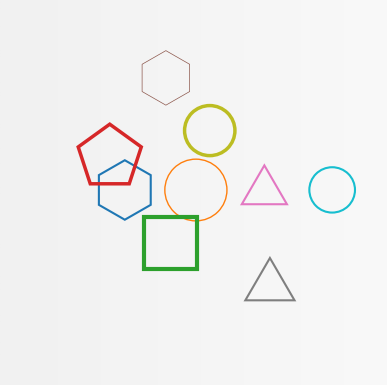[{"shape": "hexagon", "thickness": 1.5, "radius": 0.39, "center": [0.322, 0.507]}, {"shape": "circle", "thickness": 1, "radius": 0.4, "center": [0.506, 0.506]}, {"shape": "square", "thickness": 3, "radius": 0.34, "center": [0.441, 0.369]}, {"shape": "pentagon", "thickness": 2.5, "radius": 0.43, "center": [0.283, 0.592]}, {"shape": "hexagon", "thickness": 0.5, "radius": 0.35, "center": [0.428, 0.798]}, {"shape": "triangle", "thickness": 1.5, "radius": 0.34, "center": [0.682, 0.503]}, {"shape": "triangle", "thickness": 1.5, "radius": 0.37, "center": [0.697, 0.257]}, {"shape": "circle", "thickness": 2.5, "radius": 0.32, "center": [0.541, 0.661]}, {"shape": "circle", "thickness": 1.5, "radius": 0.29, "center": [0.857, 0.507]}]